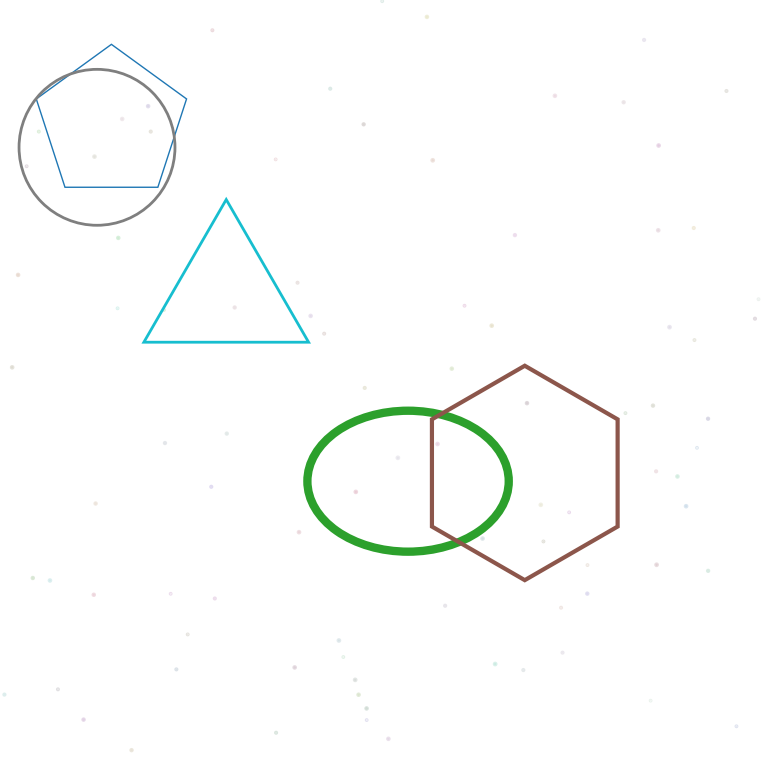[{"shape": "pentagon", "thickness": 0.5, "radius": 0.51, "center": [0.145, 0.84]}, {"shape": "oval", "thickness": 3, "radius": 0.65, "center": [0.53, 0.375]}, {"shape": "hexagon", "thickness": 1.5, "radius": 0.7, "center": [0.682, 0.386]}, {"shape": "circle", "thickness": 1, "radius": 0.51, "center": [0.126, 0.809]}, {"shape": "triangle", "thickness": 1, "radius": 0.62, "center": [0.294, 0.617]}]